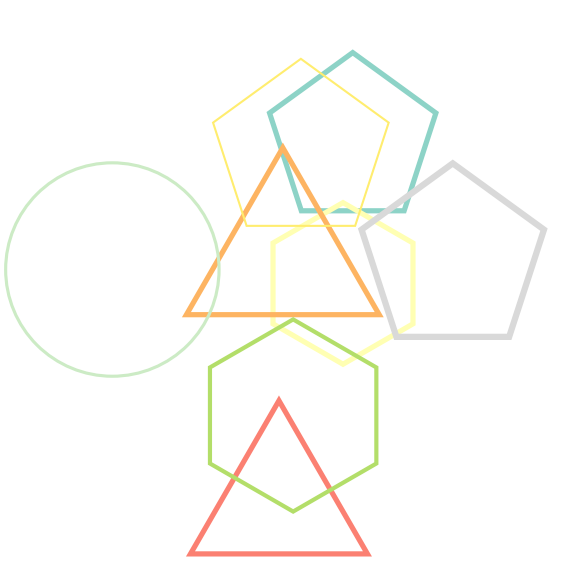[{"shape": "pentagon", "thickness": 2.5, "radius": 0.76, "center": [0.611, 0.757]}, {"shape": "hexagon", "thickness": 2.5, "radius": 0.7, "center": [0.594, 0.508]}, {"shape": "triangle", "thickness": 2.5, "radius": 0.88, "center": [0.483, 0.128]}, {"shape": "triangle", "thickness": 2.5, "radius": 0.96, "center": [0.49, 0.551]}, {"shape": "hexagon", "thickness": 2, "radius": 0.83, "center": [0.508, 0.28]}, {"shape": "pentagon", "thickness": 3, "radius": 0.83, "center": [0.784, 0.55]}, {"shape": "circle", "thickness": 1.5, "radius": 0.92, "center": [0.195, 0.532]}, {"shape": "pentagon", "thickness": 1, "radius": 0.8, "center": [0.521, 0.737]}]